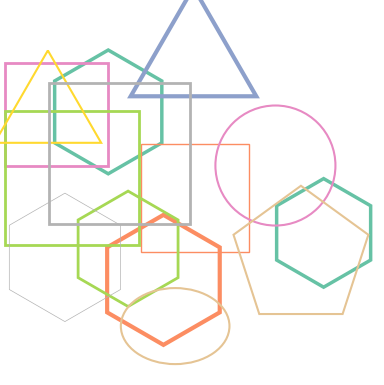[{"shape": "hexagon", "thickness": 2.5, "radius": 0.7, "center": [0.841, 0.395]}, {"shape": "hexagon", "thickness": 2.5, "radius": 0.8, "center": [0.281, 0.709]}, {"shape": "hexagon", "thickness": 3, "radius": 0.84, "center": [0.425, 0.273]}, {"shape": "square", "thickness": 1, "radius": 0.7, "center": [0.506, 0.486]}, {"shape": "triangle", "thickness": 3, "radius": 0.94, "center": [0.503, 0.844]}, {"shape": "circle", "thickness": 1.5, "radius": 0.78, "center": [0.715, 0.57]}, {"shape": "square", "thickness": 2, "radius": 0.67, "center": [0.147, 0.703]}, {"shape": "square", "thickness": 2, "radius": 0.87, "center": [0.187, 0.538]}, {"shape": "hexagon", "thickness": 2, "radius": 0.75, "center": [0.333, 0.354]}, {"shape": "triangle", "thickness": 1.5, "radius": 0.8, "center": [0.124, 0.709]}, {"shape": "oval", "thickness": 1.5, "radius": 0.71, "center": [0.455, 0.153]}, {"shape": "pentagon", "thickness": 1.5, "radius": 0.92, "center": [0.782, 0.333]}, {"shape": "hexagon", "thickness": 0.5, "radius": 0.83, "center": [0.169, 0.331]}, {"shape": "square", "thickness": 2, "radius": 0.92, "center": [0.31, 0.601]}]